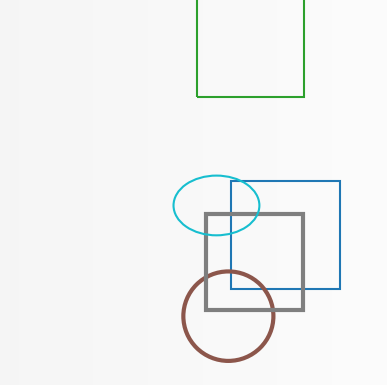[{"shape": "square", "thickness": 1.5, "radius": 0.7, "center": [0.737, 0.389]}, {"shape": "square", "thickness": 1.5, "radius": 0.69, "center": [0.646, 0.886]}, {"shape": "circle", "thickness": 3, "radius": 0.58, "center": [0.589, 0.179]}, {"shape": "square", "thickness": 3, "radius": 0.63, "center": [0.656, 0.319]}, {"shape": "oval", "thickness": 1.5, "radius": 0.55, "center": [0.559, 0.466]}]